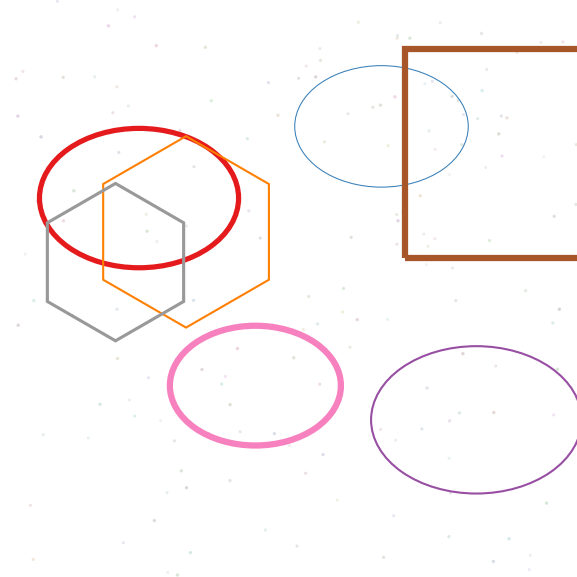[{"shape": "oval", "thickness": 2.5, "radius": 0.86, "center": [0.241, 0.656]}, {"shape": "oval", "thickness": 0.5, "radius": 0.75, "center": [0.661, 0.78]}, {"shape": "oval", "thickness": 1, "radius": 0.91, "center": [0.825, 0.272]}, {"shape": "hexagon", "thickness": 1, "radius": 0.83, "center": [0.322, 0.598]}, {"shape": "square", "thickness": 3, "radius": 0.9, "center": [0.882, 0.733]}, {"shape": "oval", "thickness": 3, "radius": 0.74, "center": [0.442, 0.331]}, {"shape": "hexagon", "thickness": 1.5, "radius": 0.68, "center": [0.2, 0.545]}]